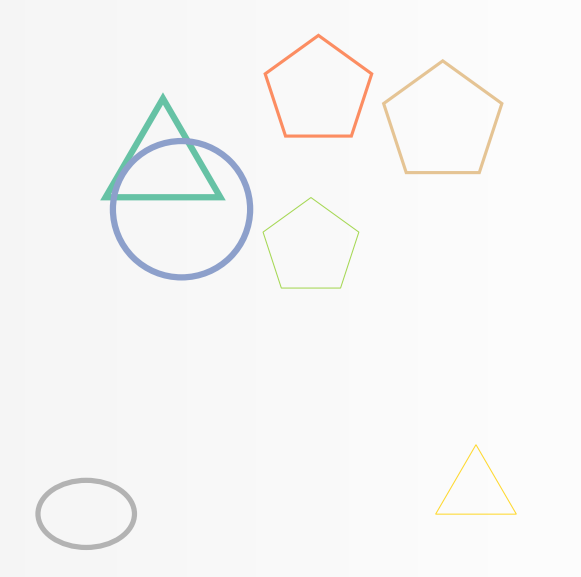[{"shape": "triangle", "thickness": 3, "radius": 0.57, "center": [0.28, 0.715]}, {"shape": "pentagon", "thickness": 1.5, "radius": 0.48, "center": [0.548, 0.841]}, {"shape": "circle", "thickness": 3, "radius": 0.59, "center": [0.312, 0.637]}, {"shape": "pentagon", "thickness": 0.5, "radius": 0.43, "center": [0.535, 0.57]}, {"shape": "triangle", "thickness": 0.5, "radius": 0.4, "center": [0.819, 0.149]}, {"shape": "pentagon", "thickness": 1.5, "radius": 0.53, "center": [0.762, 0.787]}, {"shape": "oval", "thickness": 2.5, "radius": 0.42, "center": [0.148, 0.109]}]